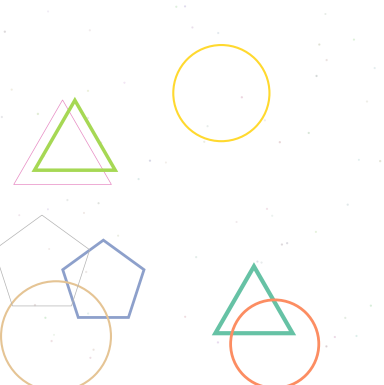[{"shape": "triangle", "thickness": 3, "radius": 0.58, "center": [0.66, 0.192]}, {"shape": "circle", "thickness": 2, "radius": 0.57, "center": [0.714, 0.107]}, {"shape": "pentagon", "thickness": 2, "radius": 0.55, "center": [0.268, 0.265]}, {"shape": "triangle", "thickness": 0.5, "radius": 0.73, "center": [0.162, 0.594]}, {"shape": "triangle", "thickness": 2.5, "radius": 0.61, "center": [0.194, 0.618]}, {"shape": "circle", "thickness": 1.5, "radius": 0.62, "center": [0.575, 0.758]}, {"shape": "circle", "thickness": 1.5, "radius": 0.71, "center": [0.145, 0.127]}, {"shape": "pentagon", "thickness": 0.5, "radius": 0.65, "center": [0.109, 0.311]}]